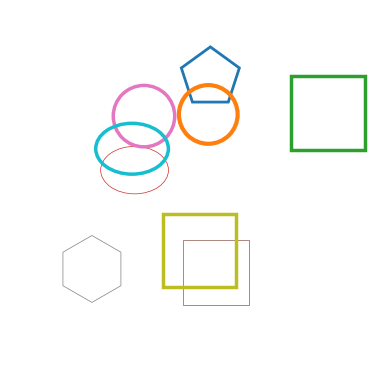[{"shape": "pentagon", "thickness": 2, "radius": 0.4, "center": [0.546, 0.799]}, {"shape": "circle", "thickness": 3, "radius": 0.38, "center": [0.541, 0.703]}, {"shape": "square", "thickness": 2.5, "radius": 0.48, "center": [0.852, 0.707]}, {"shape": "oval", "thickness": 0.5, "radius": 0.44, "center": [0.35, 0.558]}, {"shape": "square", "thickness": 0.5, "radius": 0.43, "center": [0.561, 0.293]}, {"shape": "circle", "thickness": 2.5, "radius": 0.4, "center": [0.374, 0.698]}, {"shape": "hexagon", "thickness": 0.5, "radius": 0.43, "center": [0.239, 0.301]}, {"shape": "square", "thickness": 2.5, "radius": 0.48, "center": [0.518, 0.349]}, {"shape": "oval", "thickness": 2.5, "radius": 0.47, "center": [0.343, 0.614]}]